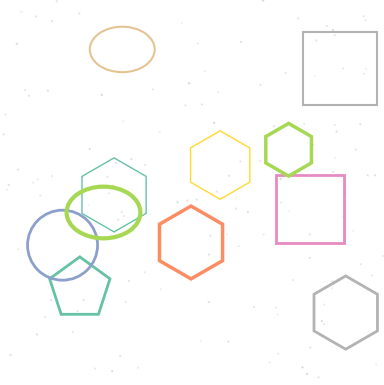[{"shape": "pentagon", "thickness": 2, "radius": 0.41, "center": [0.207, 0.25]}, {"shape": "hexagon", "thickness": 1, "radius": 0.48, "center": [0.296, 0.494]}, {"shape": "hexagon", "thickness": 2.5, "radius": 0.47, "center": [0.496, 0.37]}, {"shape": "circle", "thickness": 2, "radius": 0.45, "center": [0.162, 0.363]}, {"shape": "square", "thickness": 2, "radius": 0.44, "center": [0.806, 0.457]}, {"shape": "hexagon", "thickness": 2.5, "radius": 0.34, "center": [0.75, 0.611]}, {"shape": "oval", "thickness": 3, "radius": 0.48, "center": [0.269, 0.448]}, {"shape": "hexagon", "thickness": 1, "radius": 0.44, "center": [0.572, 0.571]}, {"shape": "oval", "thickness": 1.5, "radius": 0.42, "center": [0.317, 0.872]}, {"shape": "hexagon", "thickness": 2, "radius": 0.48, "center": [0.898, 0.188]}, {"shape": "square", "thickness": 1.5, "radius": 0.48, "center": [0.884, 0.822]}]